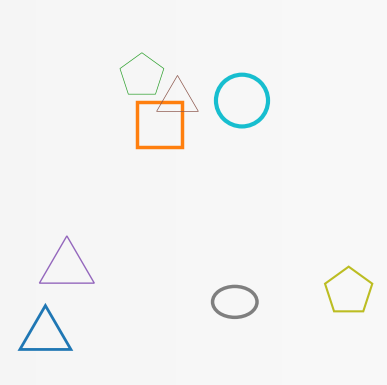[{"shape": "triangle", "thickness": 2, "radius": 0.38, "center": [0.117, 0.13]}, {"shape": "square", "thickness": 2.5, "radius": 0.29, "center": [0.411, 0.677]}, {"shape": "pentagon", "thickness": 0.5, "radius": 0.3, "center": [0.366, 0.804]}, {"shape": "triangle", "thickness": 1, "radius": 0.41, "center": [0.173, 0.305]}, {"shape": "triangle", "thickness": 0.5, "radius": 0.31, "center": [0.458, 0.742]}, {"shape": "oval", "thickness": 2.5, "radius": 0.29, "center": [0.606, 0.216]}, {"shape": "pentagon", "thickness": 1.5, "radius": 0.32, "center": [0.9, 0.243]}, {"shape": "circle", "thickness": 3, "radius": 0.34, "center": [0.625, 0.739]}]